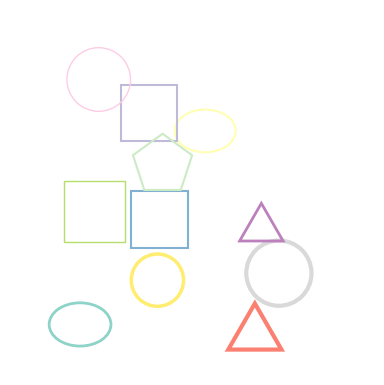[{"shape": "oval", "thickness": 2, "radius": 0.4, "center": [0.208, 0.157]}, {"shape": "oval", "thickness": 1.5, "radius": 0.4, "center": [0.533, 0.66]}, {"shape": "square", "thickness": 1.5, "radius": 0.36, "center": [0.388, 0.706]}, {"shape": "triangle", "thickness": 3, "radius": 0.4, "center": [0.662, 0.132]}, {"shape": "square", "thickness": 1.5, "radius": 0.37, "center": [0.414, 0.431]}, {"shape": "square", "thickness": 1, "radius": 0.39, "center": [0.245, 0.45]}, {"shape": "circle", "thickness": 1, "radius": 0.41, "center": [0.256, 0.794]}, {"shape": "circle", "thickness": 3, "radius": 0.42, "center": [0.724, 0.291]}, {"shape": "triangle", "thickness": 2, "radius": 0.33, "center": [0.679, 0.407]}, {"shape": "pentagon", "thickness": 1.5, "radius": 0.4, "center": [0.422, 0.572]}, {"shape": "circle", "thickness": 2.5, "radius": 0.34, "center": [0.409, 0.272]}]